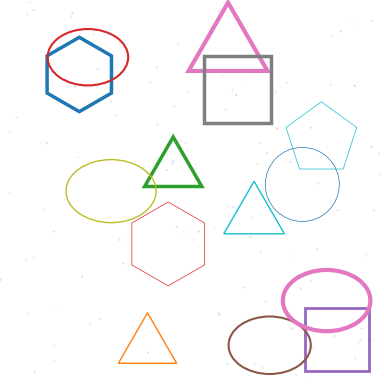[{"shape": "circle", "thickness": 0.5, "radius": 0.48, "center": [0.785, 0.521]}, {"shape": "hexagon", "thickness": 2.5, "radius": 0.48, "center": [0.206, 0.807]}, {"shape": "triangle", "thickness": 1, "radius": 0.44, "center": [0.383, 0.1]}, {"shape": "triangle", "thickness": 2.5, "radius": 0.43, "center": [0.45, 0.558]}, {"shape": "hexagon", "thickness": 0.5, "radius": 0.54, "center": [0.437, 0.366]}, {"shape": "oval", "thickness": 1.5, "radius": 0.52, "center": [0.228, 0.851]}, {"shape": "square", "thickness": 2, "radius": 0.41, "center": [0.876, 0.118]}, {"shape": "oval", "thickness": 1.5, "radius": 0.53, "center": [0.7, 0.103]}, {"shape": "triangle", "thickness": 3, "radius": 0.59, "center": [0.592, 0.875]}, {"shape": "oval", "thickness": 3, "radius": 0.57, "center": [0.848, 0.219]}, {"shape": "square", "thickness": 2.5, "radius": 0.44, "center": [0.617, 0.767]}, {"shape": "oval", "thickness": 1, "radius": 0.58, "center": [0.288, 0.504]}, {"shape": "pentagon", "thickness": 0.5, "radius": 0.48, "center": [0.835, 0.639]}, {"shape": "triangle", "thickness": 1, "radius": 0.45, "center": [0.66, 0.438]}]